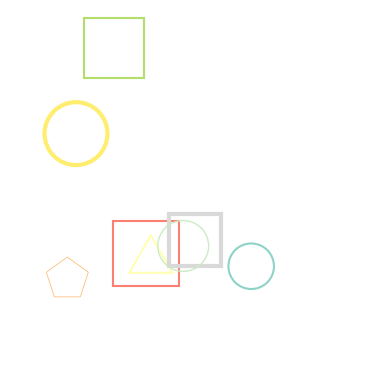[{"shape": "circle", "thickness": 1.5, "radius": 0.3, "center": [0.652, 0.308]}, {"shape": "triangle", "thickness": 1.5, "radius": 0.32, "center": [0.392, 0.324]}, {"shape": "square", "thickness": 1.5, "radius": 0.43, "center": [0.379, 0.342]}, {"shape": "pentagon", "thickness": 0.5, "radius": 0.29, "center": [0.175, 0.275]}, {"shape": "square", "thickness": 1.5, "radius": 0.39, "center": [0.296, 0.875]}, {"shape": "square", "thickness": 3, "radius": 0.34, "center": [0.506, 0.376]}, {"shape": "circle", "thickness": 1, "radius": 0.33, "center": [0.476, 0.361]}, {"shape": "circle", "thickness": 3, "radius": 0.41, "center": [0.197, 0.653]}]